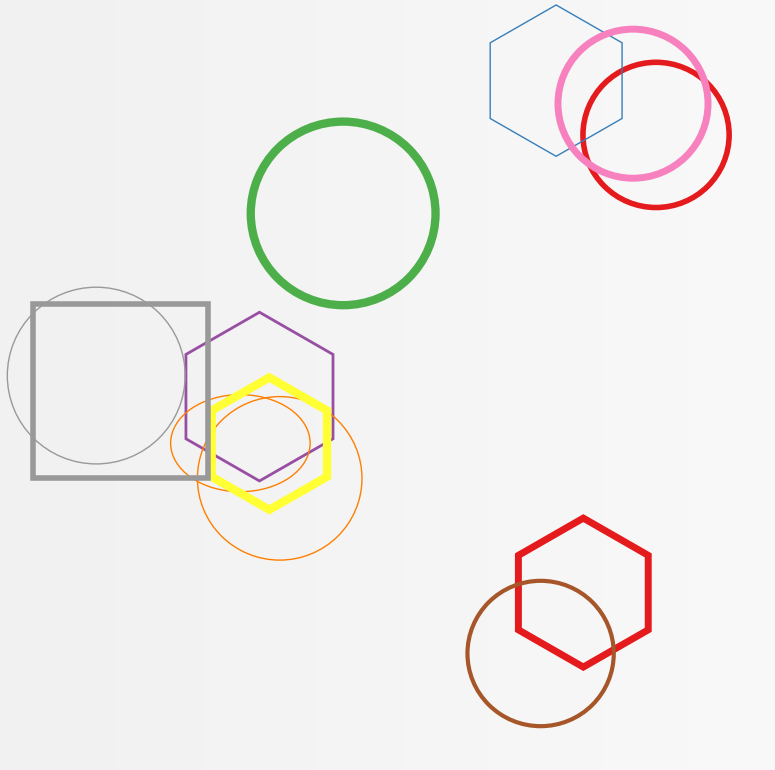[{"shape": "hexagon", "thickness": 2.5, "radius": 0.48, "center": [0.753, 0.23]}, {"shape": "circle", "thickness": 2, "radius": 0.47, "center": [0.847, 0.825]}, {"shape": "hexagon", "thickness": 0.5, "radius": 0.49, "center": [0.718, 0.895]}, {"shape": "circle", "thickness": 3, "radius": 0.6, "center": [0.443, 0.723]}, {"shape": "hexagon", "thickness": 1, "radius": 0.55, "center": [0.335, 0.485]}, {"shape": "oval", "thickness": 0.5, "radius": 0.45, "center": [0.31, 0.424]}, {"shape": "circle", "thickness": 0.5, "radius": 0.53, "center": [0.361, 0.379]}, {"shape": "hexagon", "thickness": 3, "radius": 0.43, "center": [0.348, 0.424]}, {"shape": "circle", "thickness": 1.5, "radius": 0.47, "center": [0.698, 0.151]}, {"shape": "circle", "thickness": 2.5, "radius": 0.48, "center": [0.817, 0.865]}, {"shape": "circle", "thickness": 0.5, "radius": 0.57, "center": [0.124, 0.512]}, {"shape": "square", "thickness": 2, "radius": 0.56, "center": [0.156, 0.492]}]